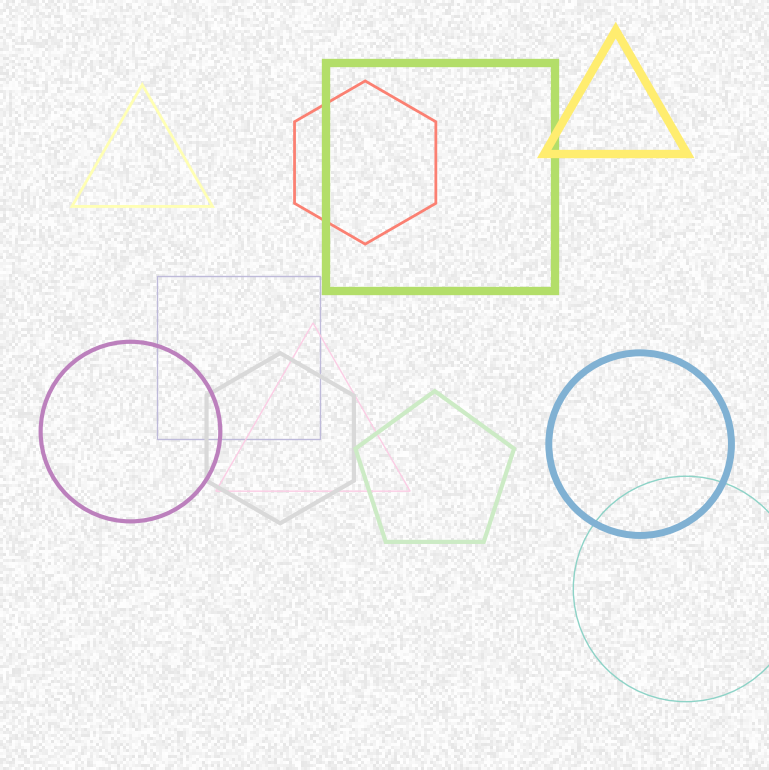[{"shape": "circle", "thickness": 0.5, "radius": 0.73, "center": [0.891, 0.235]}, {"shape": "triangle", "thickness": 1, "radius": 0.53, "center": [0.185, 0.785]}, {"shape": "square", "thickness": 0.5, "radius": 0.53, "center": [0.31, 0.536]}, {"shape": "hexagon", "thickness": 1, "radius": 0.53, "center": [0.474, 0.789]}, {"shape": "circle", "thickness": 2.5, "radius": 0.59, "center": [0.831, 0.423]}, {"shape": "square", "thickness": 3, "radius": 0.74, "center": [0.572, 0.77]}, {"shape": "triangle", "thickness": 0.5, "radius": 0.73, "center": [0.406, 0.435]}, {"shape": "hexagon", "thickness": 1.5, "radius": 0.55, "center": [0.364, 0.431]}, {"shape": "circle", "thickness": 1.5, "radius": 0.58, "center": [0.169, 0.44]}, {"shape": "pentagon", "thickness": 1.5, "radius": 0.54, "center": [0.565, 0.384]}, {"shape": "triangle", "thickness": 3, "radius": 0.54, "center": [0.8, 0.854]}]